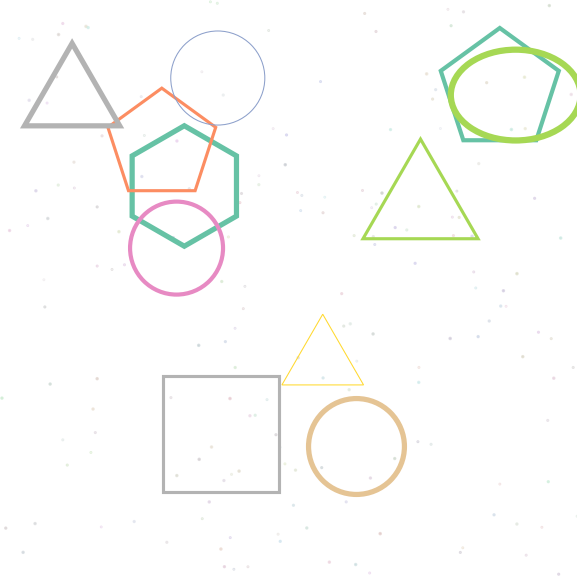[{"shape": "pentagon", "thickness": 2, "radius": 0.54, "center": [0.865, 0.843]}, {"shape": "hexagon", "thickness": 2.5, "radius": 0.52, "center": [0.319, 0.677]}, {"shape": "pentagon", "thickness": 1.5, "radius": 0.49, "center": [0.28, 0.748]}, {"shape": "circle", "thickness": 0.5, "radius": 0.41, "center": [0.377, 0.864]}, {"shape": "circle", "thickness": 2, "radius": 0.4, "center": [0.306, 0.57]}, {"shape": "triangle", "thickness": 1.5, "radius": 0.58, "center": [0.728, 0.643]}, {"shape": "oval", "thickness": 3, "radius": 0.56, "center": [0.893, 0.835]}, {"shape": "triangle", "thickness": 0.5, "radius": 0.41, "center": [0.559, 0.373]}, {"shape": "circle", "thickness": 2.5, "radius": 0.42, "center": [0.617, 0.226]}, {"shape": "square", "thickness": 1.5, "radius": 0.5, "center": [0.383, 0.247]}, {"shape": "triangle", "thickness": 2.5, "radius": 0.48, "center": [0.125, 0.829]}]